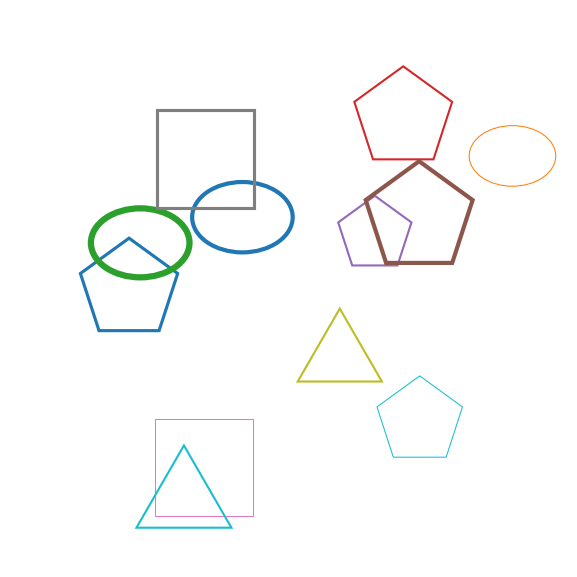[{"shape": "pentagon", "thickness": 1.5, "radius": 0.44, "center": [0.223, 0.498]}, {"shape": "oval", "thickness": 2, "radius": 0.44, "center": [0.42, 0.623]}, {"shape": "oval", "thickness": 0.5, "radius": 0.37, "center": [0.887, 0.729]}, {"shape": "oval", "thickness": 3, "radius": 0.43, "center": [0.243, 0.579]}, {"shape": "pentagon", "thickness": 1, "radius": 0.45, "center": [0.698, 0.795]}, {"shape": "pentagon", "thickness": 1, "radius": 0.33, "center": [0.649, 0.593]}, {"shape": "pentagon", "thickness": 2, "radius": 0.49, "center": [0.726, 0.623]}, {"shape": "square", "thickness": 0.5, "radius": 0.42, "center": [0.353, 0.19]}, {"shape": "square", "thickness": 1.5, "radius": 0.42, "center": [0.356, 0.724]}, {"shape": "triangle", "thickness": 1, "radius": 0.42, "center": [0.588, 0.381]}, {"shape": "pentagon", "thickness": 0.5, "radius": 0.39, "center": [0.727, 0.27]}, {"shape": "triangle", "thickness": 1, "radius": 0.47, "center": [0.319, 0.133]}]